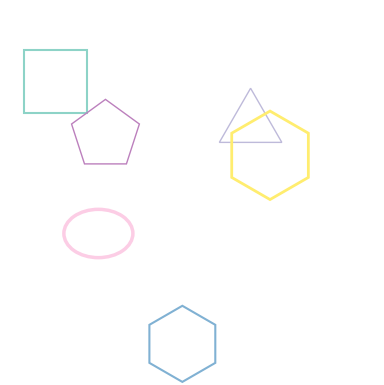[{"shape": "square", "thickness": 1.5, "radius": 0.41, "center": [0.145, 0.789]}, {"shape": "triangle", "thickness": 1, "radius": 0.47, "center": [0.651, 0.677]}, {"shape": "hexagon", "thickness": 1.5, "radius": 0.49, "center": [0.474, 0.107]}, {"shape": "oval", "thickness": 2.5, "radius": 0.45, "center": [0.256, 0.394]}, {"shape": "pentagon", "thickness": 1, "radius": 0.46, "center": [0.274, 0.649]}, {"shape": "hexagon", "thickness": 2, "radius": 0.57, "center": [0.701, 0.597]}]